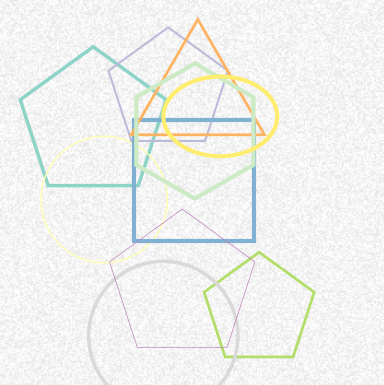[{"shape": "pentagon", "thickness": 2.5, "radius": 1.0, "center": [0.242, 0.679]}, {"shape": "circle", "thickness": 1, "radius": 0.82, "center": [0.27, 0.482]}, {"shape": "pentagon", "thickness": 1.5, "radius": 0.82, "center": [0.437, 0.766]}, {"shape": "square", "thickness": 3, "radius": 0.78, "center": [0.504, 0.531]}, {"shape": "triangle", "thickness": 2, "radius": 1.0, "center": [0.514, 0.75]}, {"shape": "pentagon", "thickness": 2, "radius": 0.75, "center": [0.673, 0.195]}, {"shape": "circle", "thickness": 2.5, "radius": 0.97, "center": [0.424, 0.127]}, {"shape": "pentagon", "thickness": 0.5, "radius": 0.99, "center": [0.473, 0.258]}, {"shape": "hexagon", "thickness": 3, "radius": 0.88, "center": [0.506, 0.66]}, {"shape": "oval", "thickness": 3, "radius": 0.74, "center": [0.572, 0.698]}]